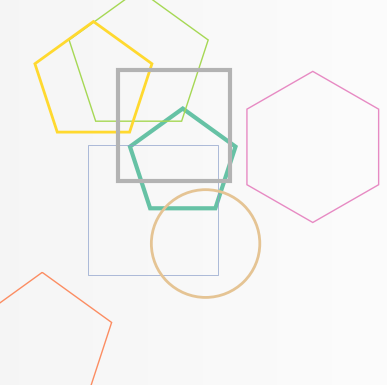[{"shape": "pentagon", "thickness": 3, "radius": 0.72, "center": [0.472, 0.575]}, {"shape": "pentagon", "thickness": 1, "radius": 0.94, "center": [0.109, 0.104]}, {"shape": "square", "thickness": 0.5, "radius": 0.84, "center": [0.395, 0.454]}, {"shape": "hexagon", "thickness": 1, "radius": 0.98, "center": [0.807, 0.618]}, {"shape": "pentagon", "thickness": 1, "radius": 0.94, "center": [0.358, 0.838]}, {"shape": "pentagon", "thickness": 2, "radius": 0.79, "center": [0.241, 0.785]}, {"shape": "circle", "thickness": 2, "radius": 0.7, "center": [0.531, 0.367]}, {"shape": "square", "thickness": 3, "radius": 0.72, "center": [0.449, 0.675]}]